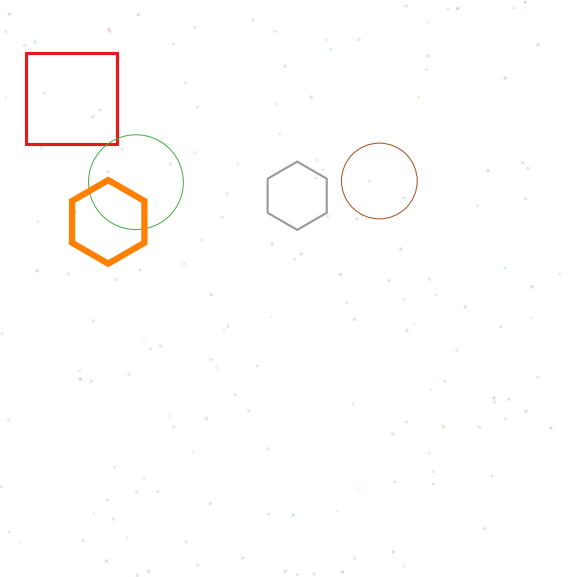[{"shape": "square", "thickness": 1.5, "radius": 0.39, "center": [0.124, 0.828]}, {"shape": "circle", "thickness": 0.5, "radius": 0.41, "center": [0.235, 0.684]}, {"shape": "hexagon", "thickness": 3, "radius": 0.36, "center": [0.187, 0.615]}, {"shape": "circle", "thickness": 0.5, "radius": 0.33, "center": [0.657, 0.686]}, {"shape": "hexagon", "thickness": 1, "radius": 0.3, "center": [0.515, 0.66]}]